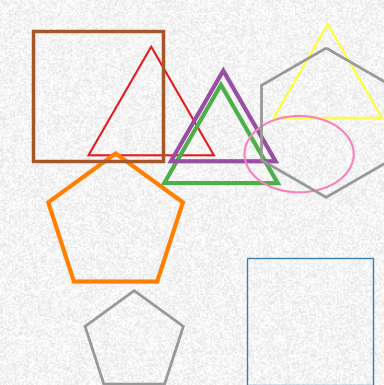[{"shape": "triangle", "thickness": 1.5, "radius": 0.94, "center": [0.393, 0.691]}, {"shape": "square", "thickness": 1, "radius": 0.82, "center": [0.806, 0.165]}, {"shape": "triangle", "thickness": 3, "radius": 0.85, "center": [0.574, 0.61]}, {"shape": "triangle", "thickness": 3, "radius": 0.78, "center": [0.58, 0.66]}, {"shape": "pentagon", "thickness": 3, "radius": 0.92, "center": [0.3, 0.418]}, {"shape": "triangle", "thickness": 1.5, "radius": 0.81, "center": [0.851, 0.775]}, {"shape": "square", "thickness": 2.5, "radius": 0.84, "center": [0.253, 0.751]}, {"shape": "oval", "thickness": 1.5, "radius": 0.71, "center": [0.777, 0.6]}, {"shape": "pentagon", "thickness": 2, "radius": 0.67, "center": [0.349, 0.111]}, {"shape": "hexagon", "thickness": 2, "radius": 0.97, "center": [0.847, 0.681]}]